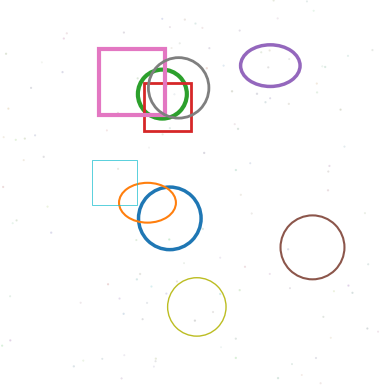[{"shape": "circle", "thickness": 2.5, "radius": 0.41, "center": [0.441, 0.433]}, {"shape": "oval", "thickness": 1.5, "radius": 0.37, "center": [0.383, 0.473]}, {"shape": "circle", "thickness": 3, "radius": 0.32, "center": [0.422, 0.756]}, {"shape": "square", "thickness": 2, "radius": 0.31, "center": [0.434, 0.722]}, {"shape": "oval", "thickness": 2.5, "radius": 0.39, "center": [0.702, 0.83]}, {"shape": "circle", "thickness": 1.5, "radius": 0.42, "center": [0.812, 0.358]}, {"shape": "square", "thickness": 3, "radius": 0.43, "center": [0.344, 0.786]}, {"shape": "circle", "thickness": 2, "radius": 0.39, "center": [0.464, 0.772]}, {"shape": "circle", "thickness": 1, "radius": 0.38, "center": [0.511, 0.203]}, {"shape": "square", "thickness": 0.5, "radius": 0.29, "center": [0.298, 0.526]}]